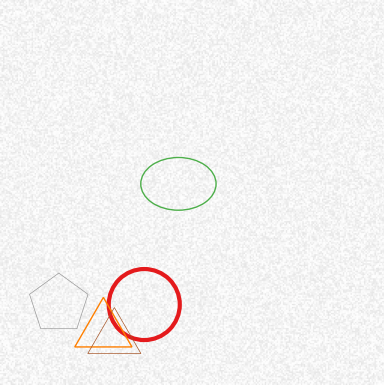[{"shape": "circle", "thickness": 3, "radius": 0.46, "center": [0.375, 0.209]}, {"shape": "oval", "thickness": 1, "radius": 0.49, "center": [0.463, 0.522]}, {"shape": "triangle", "thickness": 1, "radius": 0.43, "center": [0.269, 0.142]}, {"shape": "triangle", "thickness": 0.5, "radius": 0.4, "center": [0.297, 0.122]}, {"shape": "pentagon", "thickness": 0.5, "radius": 0.4, "center": [0.153, 0.211]}]